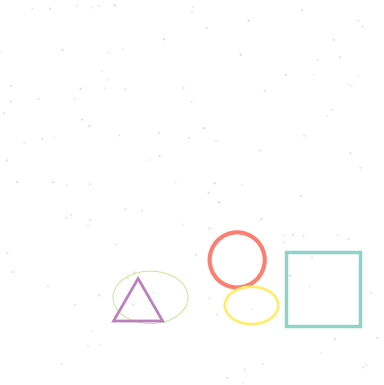[{"shape": "square", "thickness": 2.5, "radius": 0.48, "center": [0.839, 0.249]}, {"shape": "circle", "thickness": 3, "radius": 0.36, "center": [0.616, 0.325]}, {"shape": "oval", "thickness": 0.5, "radius": 0.49, "center": [0.391, 0.228]}, {"shape": "triangle", "thickness": 2, "radius": 0.37, "center": [0.359, 0.203]}, {"shape": "oval", "thickness": 2, "radius": 0.35, "center": [0.653, 0.207]}]